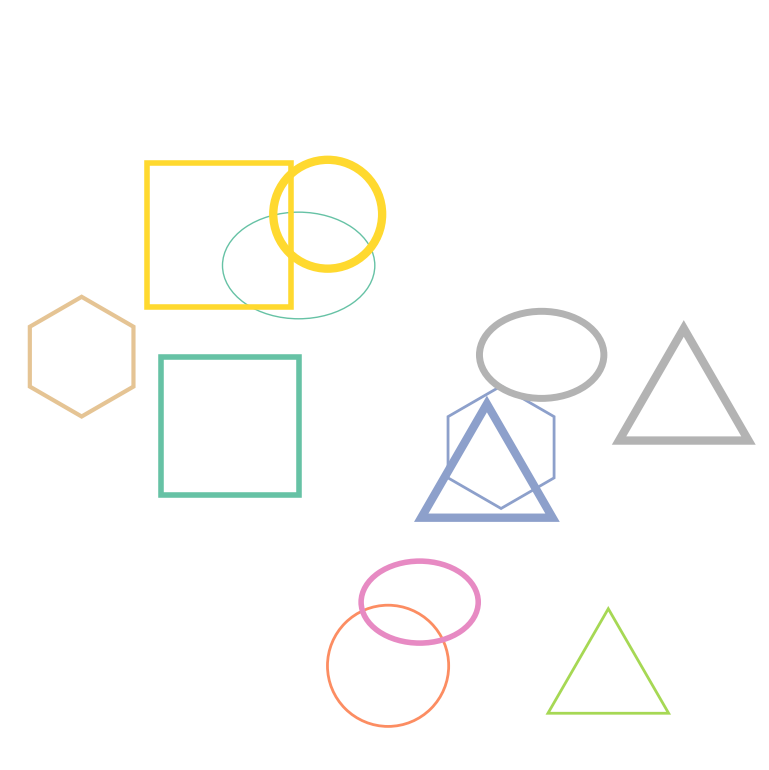[{"shape": "square", "thickness": 2, "radius": 0.45, "center": [0.299, 0.447]}, {"shape": "oval", "thickness": 0.5, "radius": 0.49, "center": [0.388, 0.655]}, {"shape": "circle", "thickness": 1, "radius": 0.39, "center": [0.504, 0.135]}, {"shape": "hexagon", "thickness": 1, "radius": 0.4, "center": [0.651, 0.419]}, {"shape": "triangle", "thickness": 3, "radius": 0.49, "center": [0.632, 0.377]}, {"shape": "oval", "thickness": 2, "radius": 0.38, "center": [0.545, 0.218]}, {"shape": "triangle", "thickness": 1, "radius": 0.45, "center": [0.79, 0.119]}, {"shape": "circle", "thickness": 3, "radius": 0.35, "center": [0.426, 0.722]}, {"shape": "square", "thickness": 2, "radius": 0.47, "center": [0.284, 0.694]}, {"shape": "hexagon", "thickness": 1.5, "radius": 0.39, "center": [0.106, 0.537]}, {"shape": "oval", "thickness": 2.5, "radius": 0.4, "center": [0.703, 0.539]}, {"shape": "triangle", "thickness": 3, "radius": 0.49, "center": [0.888, 0.476]}]